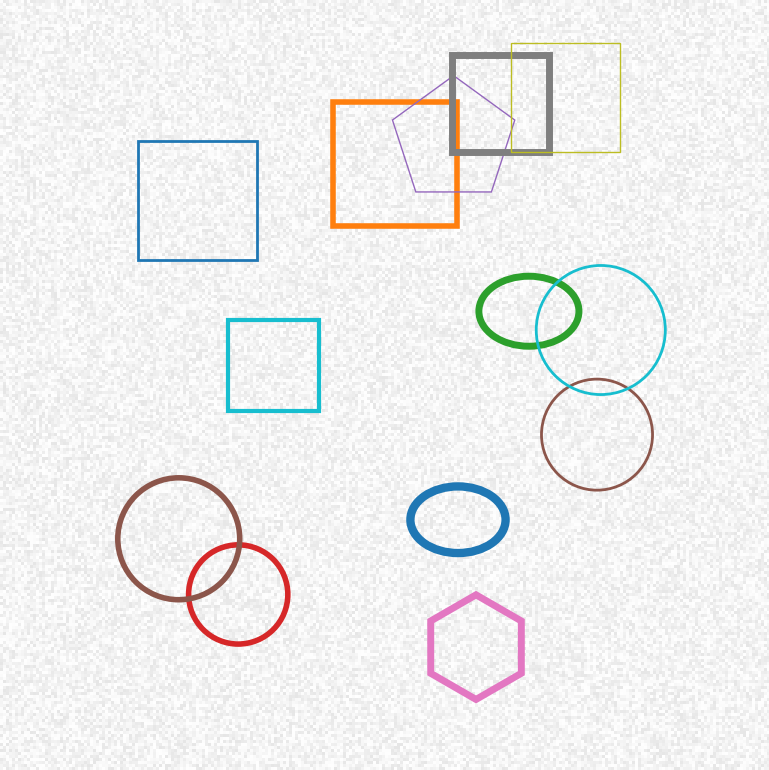[{"shape": "oval", "thickness": 3, "radius": 0.31, "center": [0.595, 0.325]}, {"shape": "square", "thickness": 1, "radius": 0.39, "center": [0.256, 0.74]}, {"shape": "square", "thickness": 2, "radius": 0.4, "center": [0.513, 0.787]}, {"shape": "oval", "thickness": 2.5, "radius": 0.32, "center": [0.687, 0.596]}, {"shape": "circle", "thickness": 2, "radius": 0.32, "center": [0.309, 0.228]}, {"shape": "pentagon", "thickness": 0.5, "radius": 0.42, "center": [0.589, 0.818]}, {"shape": "circle", "thickness": 2, "radius": 0.4, "center": [0.232, 0.3]}, {"shape": "circle", "thickness": 1, "radius": 0.36, "center": [0.775, 0.436]}, {"shape": "hexagon", "thickness": 2.5, "radius": 0.34, "center": [0.618, 0.16]}, {"shape": "square", "thickness": 2.5, "radius": 0.32, "center": [0.65, 0.866]}, {"shape": "square", "thickness": 0.5, "radius": 0.35, "center": [0.734, 0.873]}, {"shape": "square", "thickness": 1.5, "radius": 0.3, "center": [0.355, 0.525]}, {"shape": "circle", "thickness": 1, "radius": 0.42, "center": [0.78, 0.571]}]